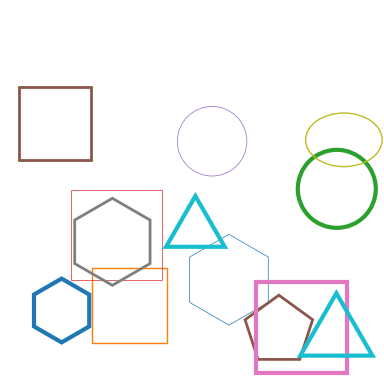[{"shape": "hexagon", "thickness": 0.5, "radius": 0.59, "center": [0.595, 0.273]}, {"shape": "hexagon", "thickness": 3, "radius": 0.41, "center": [0.16, 0.194]}, {"shape": "square", "thickness": 1, "radius": 0.49, "center": [0.335, 0.206]}, {"shape": "circle", "thickness": 3, "radius": 0.51, "center": [0.875, 0.51]}, {"shape": "square", "thickness": 0.5, "radius": 0.59, "center": [0.303, 0.389]}, {"shape": "circle", "thickness": 0.5, "radius": 0.45, "center": [0.551, 0.633]}, {"shape": "pentagon", "thickness": 2, "radius": 0.46, "center": [0.724, 0.141]}, {"shape": "square", "thickness": 2, "radius": 0.47, "center": [0.143, 0.68]}, {"shape": "square", "thickness": 3, "radius": 0.59, "center": [0.782, 0.149]}, {"shape": "hexagon", "thickness": 2, "radius": 0.57, "center": [0.292, 0.372]}, {"shape": "oval", "thickness": 1, "radius": 0.5, "center": [0.893, 0.637]}, {"shape": "triangle", "thickness": 3, "radius": 0.44, "center": [0.507, 0.403]}, {"shape": "triangle", "thickness": 3, "radius": 0.54, "center": [0.874, 0.13]}]